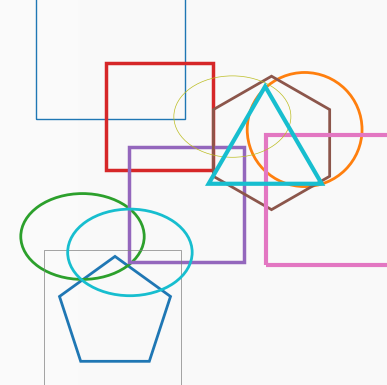[{"shape": "square", "thickness": 1, "radius": 0.96, "center": [0.285, 0.882]}, {"shape": "pentagon", "thickness": 2, "radius": 0.75, "center": [0.297, 0.183]}, {"shape": "circle", "thickness": 2, "radius": 0.74, "center": [0.786, 0.664]}, {"shape": "oval", "thickness": 2, "radius": 0.8, "center": [0.213, 0.386]}, {"shape": "square", "thickness": 2.5, "radius": 0.69, "center": [0.412, 0.697]}, {"shape": "square", "thickness": 2.5, "radius": 0.74, "center": [0.481, 0.469]}, {"shape": "hexagon", "thickness": 2, "radius": 0.87, "center": [0.701, 0.629]}, {"shape": "square", "thickness": 3, "radius": 0.85, "center": [0.855, 0.481]}, {"shape": "square", "thickness": 0.5, "radius": 0.89, "center": [0.291, 0.173]}, {"shape": "oval", "thickness": 0.5, "radius": 0.76, "center": [0.6, 0.697]}, {"shape": "oval", "thickness": 2, "radius": 0.8, "center": [0.335, 0.344]}, {"shape": "triangle", "thickness": 3, "radius": 0.84, "center": [0.684, 0.607]}]